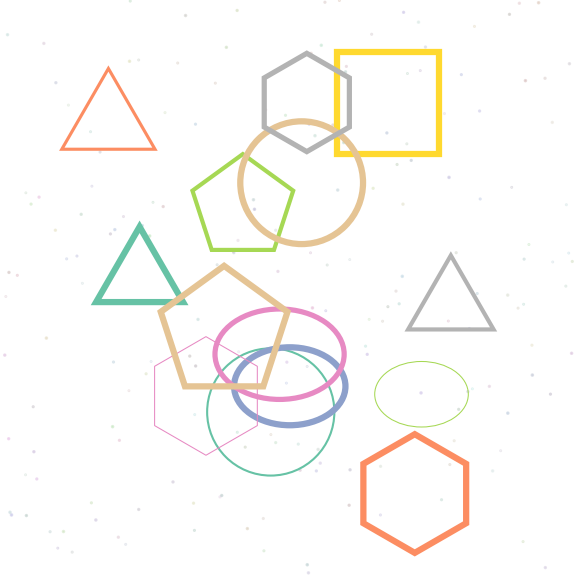[{"shape": "triangle", "thickness": 3, "radius": 0.43, "center": [0.242, 0.52]}, {"shape": "circle", "thickness": 1, "radius": 0.55, "center": [0.469, 0.286]}, {"shape": "hexagon", "thickness": 3, "radius": 0.51, "center": [0.718, 0.145]}, {"shape": "triangle", "thickness": 1.5, "radius": 0.47, "center": [0.188, 0.787]}, {"shape": "oval", "thickness": 3, "radius": 0.48, "center": [0.502, 0.33]}, {"shape": "hexagon", "thickness": 0.5, "radius": 0.51, "center": [0.357, 0.314]}, {"shape": "oval", "thickness": 2.5, "radius": 0.56, "center": [0.484, 0.386]}, {"shape": "pentagon", "thickness": 2, "radius": 0.46, "center": [0.42, 0.641]}, {"shape": "oval", "thickness": 0.5, "radius": 0.41, "center": [0.73, 0.316]}, {"shape": "square", "thickness": 3, "radius": 0.44, "center": [0.672, 0.821]}, {"shape": "circle", "thickness": 3, "radius": 0.53, "center": [0.522, 0.683]}, {"shape": "pentagon", "thickness": 3, "radius": 0.58, "center": [0.388, 0.423]}, {"shape": "hexagon", "thickness": 2.5, "radius": 0.43, "center": [0.531, 0.822]}, {"shape": "triangle", "thickness": 2, "radius": 0.43, "center": [0.781, 0.471]}]